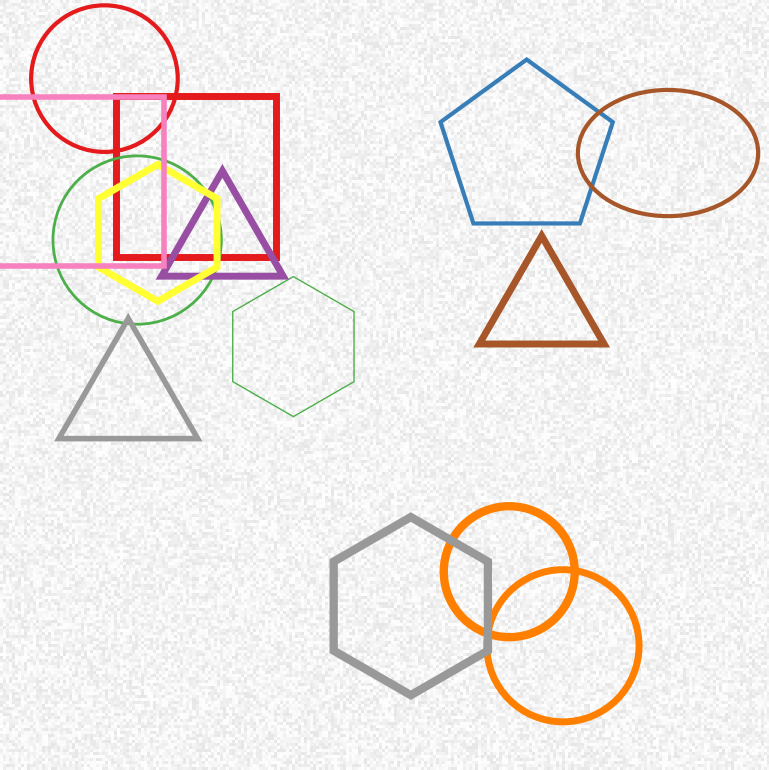[{"shape": "circle", "thickness": 1.5, "radius": 0.48, "center": [0.136, 0.898]}, {"shape": "square", "thickness": 2.5, "radius": 0.52, "center": [0.255, 0.771]}, {"shape": "pentagon", "thickness": 1.5, "radius": 0.59, "center": [0.684, 0.805]}, {"shape": "hexagon", "thickness": 0.5, "radius": 0.45, "center": [0.381, 0.55]}, {"shape": "circle", "thickness": 1, "radius": 0.55, "center": [0.178, 0.688]}, {"shape": "triangle", "thickness": 2.5, "radius": 0.46, "center": [0.289, 0.687]}, {"shape": "circle", "thickness": 2.5, "radius": 0.49, "center": [0.731, 0.161]}, {"shape": "circle", "thickness": 3, "radius": 0.43, "center": [0.661, 0.258]}, {"shape": "hexagon", "thickness": 2.5, "radius": 0.44, "center": [0.205, 0.698]}, {"shape": "oval", "thickness": 1.5, "radius": 0.59, "center": [0.868, 0.801]}, {"shape": "triangle", "thickness": 2.5, "radius": 0.47, "center": [0.704, 0.6]}, {"shape": "square", "thickness": 2, "radius": 0.55, "center": [0.104, 0.764]}, {"shape": "hexagon", "thickness": 3, "radius": 0.58, "center": [0.534, 0.213]}, {"shape": "triangle", "thickness": 2, "radius": 0.52, "center": [0.167, 0.482]}]